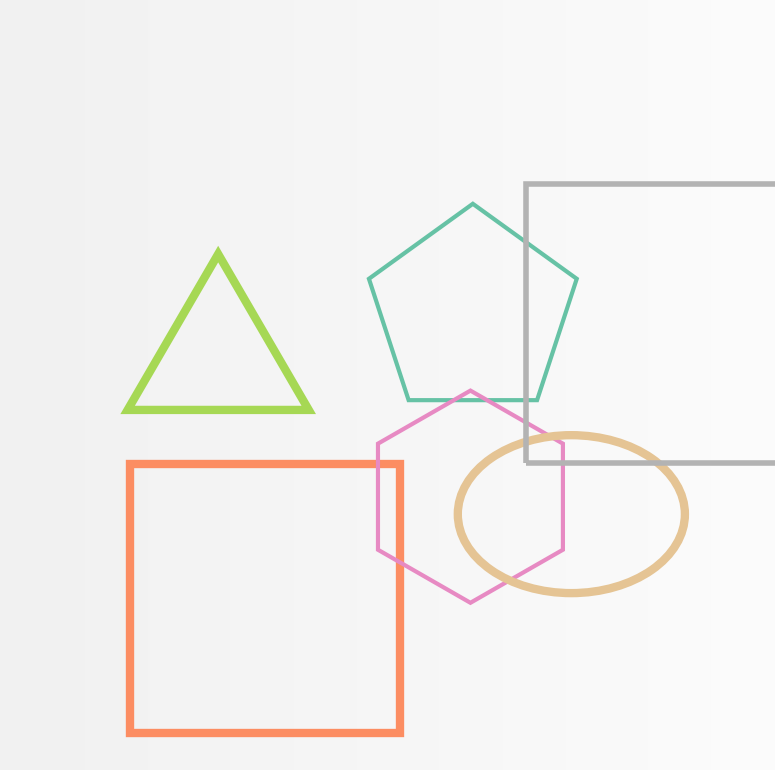[{"shape": "pentagon", "thickness": 1.5, "radius": 0.7, "center": [0.61, 0.594]}, {"shape": "square", "thickness": 3, "radius": 0.87, "center": [0.342, 0.223]}, {"shape": "hexagon", "thickness": 1.5, "radius": 0.69, "center": [0.607, 0.355]}, {"shape": "triangle", "thickness": 3, "radius": 0.67, "center": [0.282, 0.535]}, {"shape": "oval", "thickness": 3, "radius": 0.73, "center": [0.737, 0.332]}, {"shape": "square", "thickness": 2, "radius": 0.91, "center": [0.861, 0.58]}]